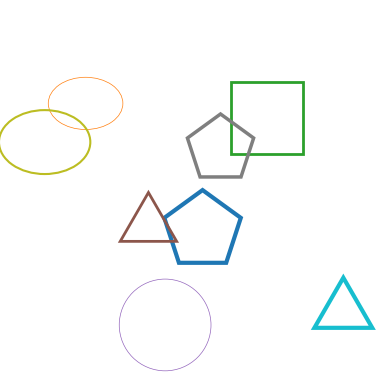[{"shape": "pentagon", "thickness": 3, "radius": 0.52, "center": [0.526, 0.402]}, {"shape": "oval", "thickness": 0.5, "radius": 0.48, "center": [0.222, 0.731]}, {"shape": "square", "thickness": 2, "radius": 0.47, "center": [0.694, 0.693]}, {"shape": "circle", "thickness": 0.5, "radius": 0.6, "center": [0.429, 0.156]}, {"shape": "triangle", "thickness": 2, "radius": 0.42, "center": [0.386, 0.415]}, {"shape": "pentagon", "thickness": 2.5, "radius": 0.45, "center": [0.573, 0.613]}, {"shape": "oval", "thickness": 1.5, "radius": 0.59, "center": [0.116, 0.631]}, {"shape": "triangle", "thickness": 3, "radius": 0.43, "center": [0.892, 0.192]}]